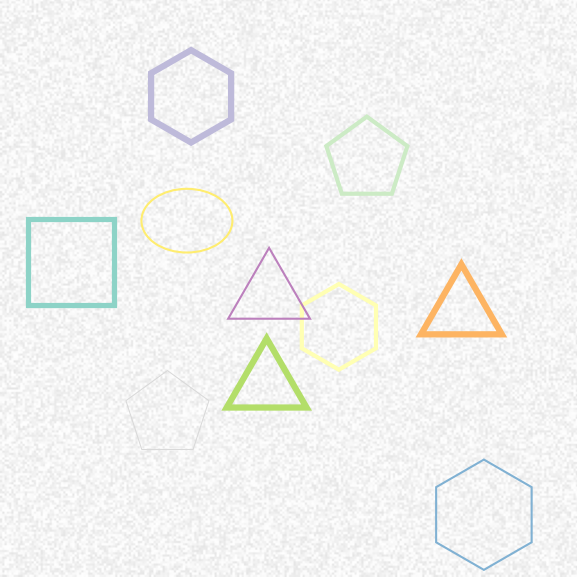[{"shape": "square", "thickness": 2.5, "radius": 0.37, "center": [0.123, 0.546]}, {"shape": "hexagon", "thickness": 2, "radius": 0.37, "center": [0.587, 0.433]}, {"shape": "hexagon", "thickness": 3, "radius": 0.4, "center": [0.331, 0.832]}, {"shape": "hexagon", "thickness": 1, "radius": 0.48, "center": [0.838, 0.108]}, {"shape": "triangle", "thickness": 3, "radius": 0.4, "center": [0.799, 0.461]}, {"shape": "triangle", "thickness": 3, "radius": 0.4, "center": [0.462, 0.333]}, {"shape": "pentagon", "thickness": 0.5, "radius": 0.38, "center": [0.29, 0.282]}, {"shape": "triangle", "thickness": 1, "radius": 0.41, "center": [0.466, 0.488]}, {"shape": "pentagon", "thickness": 2, "radius": 0.37, "center": [0.635, 0.723]}, {"shape": "oval", "thickness": 1, "radius": 0.39, "center": [0.324, 0.617]}]